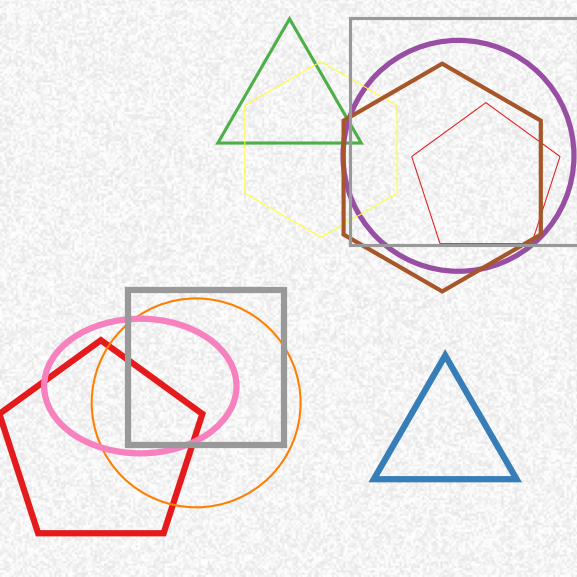[{"shape": "pentagon", "thickness": 0.5, "radius": 0.68, "center": [0.841, 0.686]}, {"shape": "pentagon", "thickness": 3, "radius": 0.92, "center": [0.175, 0.225]}, {"shape": "triangle", "thickness": 3, "radius": 0.71, "center": [0.771, 0.241]}, {"shape": "triangle", "thickness": 1.5, "radius": 0.72, "center": [0.501, 0.823]}, {"shape": "circle", "thickness": 2.5, "radius": 1.0, "center": [0.794, 0.729]}, {"shape": "circle", "thickness": 1, "radius": 0.9, "center": [0.34, 0.302]}, {"shape": "hexagon", "thickness": 0.5, "radius": 0.76, "center": [0.556, 0.74]}, {"shape": "hexagon", "thickness": 2, "radius": 0.99, "center": [0.766, 0.692]}, {"shape": "oval", "thickness": 3, "radius": 0.83, "center": [0.243, 0.331]}, {"shape": "square", "thickness": 3, "radius": 0.67, "center": [0.356, 0.363]}, {"shape": "square", "thickness": 1.5, "radius": 0.98, "center": [0.803, 0.772]}]